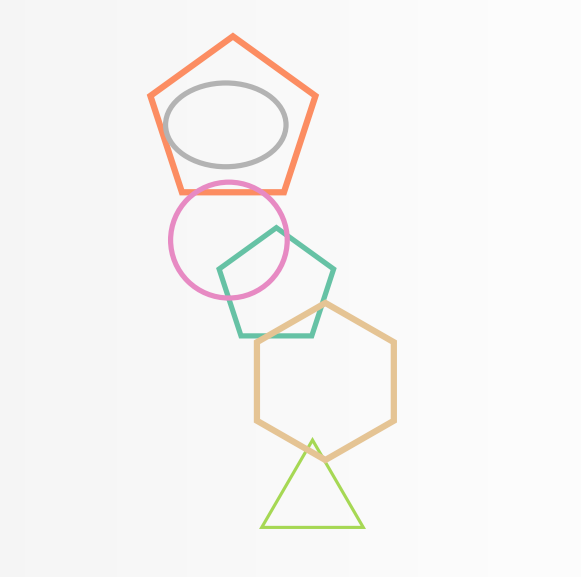[{"shape": "pentagon", "thickness": 2.5, "radius": 0.52, "center": [0.475, 0.501]}, {"shape": "pentagon", "thickness": 3, "radius": 0.75, "center": [0.401, 0.787]}, {"shape": "circle", "thickness": 2.5, "radius": 0.5, "center": [0.394, 0.583]}, {"shape": "triangle", "thickness": 1.5, "radius": 0.5, "center": [0.538, 0.136]}, {"shape": "hexagon", "thickness": 3, "radius": 0.68, "center": [0.56, 0.339]}, {"shape": "oval", "thickness": 2.5, "radius": 0.52, "center": [0.388, 0.783]}]